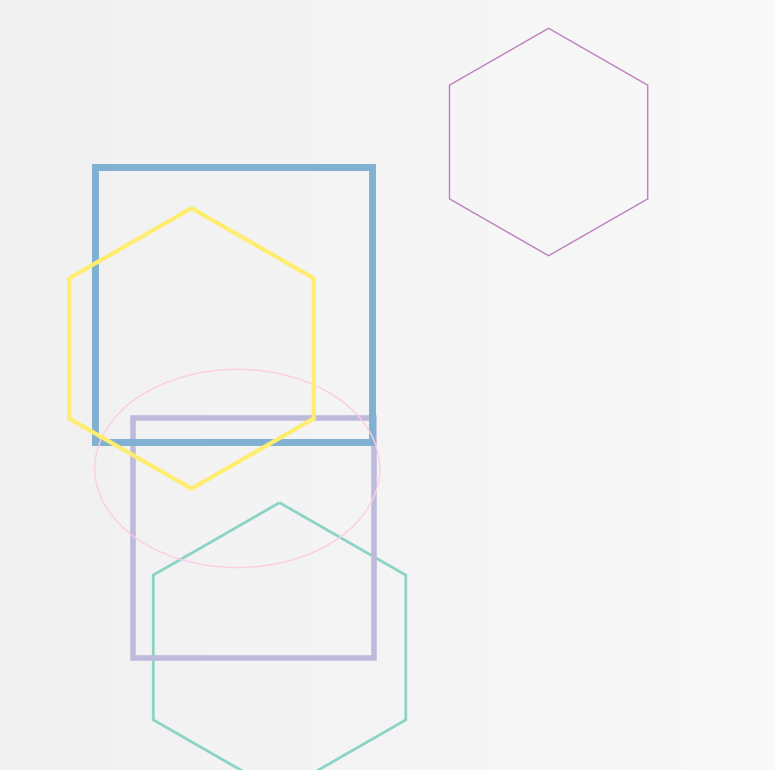[{"shape": "hexagon", "thickness": 1, "radius": 0.94, "center": [0.361, 0.159]}, {"shape": "square", "thickness": 2, "radius": 0.78, "center": [0.327, 0.301]}, {"shape": "square", "thickness": 2.5, "radius": 0.89, "center": [0.301, 0.604]}, {"shape": "oval", "thickness": 0.5, "radius": 0.92, "center": [0.306, 0.392]}, {"shape": "hexagon", "thickness": 0.5, "radius": 0.74, "center": [0.708, 0.816]}, {"shape": "hexagon", "thickness": 1.5, "radius": 0.91, "center": [0.247, 0.547]}]